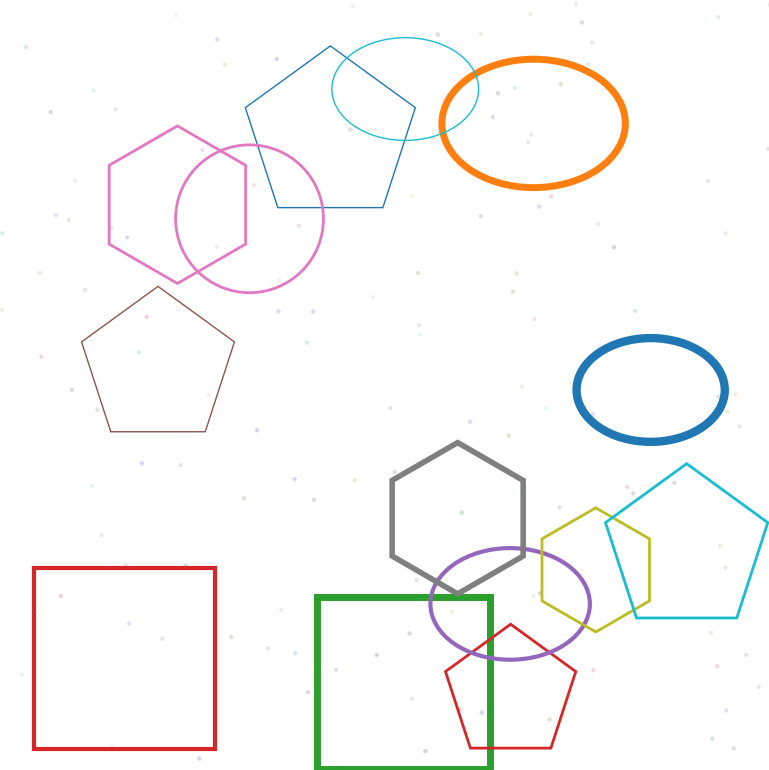[{"shape": "pentagon", "thickness": 0.5, "radius": 0.58, "center": [0.429, 0.824]}, {"shape": "oval", "thickness": 3, "radius": 0.48, "center": [0.845, 0.494]}, {"shape": "oval", "thickness": 2.5, "radius": 0.6, "center": [0.693, 0.84]}, {"shape": "square", "thickness": 2.5, "radius": 0.56, "center": [0.524, 0.113]}, {"shape": "pentagon", "thickness": 1, "radius": 0.44, "center": [0.663, 0.1]}, {"shape": "square", "thickness": 1.5, "radius": 0.59, "center": [0.162, 0.145]}, {"shape": "oval", "thickness": 1.5, "radius": 0.52, "center": [0.663, 0.216]}, {"shape": "pentagon", "thickness": 0.5, "radius": 0.52, "center": [0.205, 0.524]}, {"shape": "circle", "thickness": 1, "radius": 0.48, "center": [0.324, 0.716]}, {"shape": "hexagon", "thickness": 1, "radius": 0.51, "center": [0.23, 0.734]}, {"shape": "hexagon", "thickness": 2, "radius": 0.49, "center": [0.594, 0.327]}, {"shape": "hexagon", "thickness": 1, "radius": 0.4, "center": [0.774, 0.26]}, {"shape": "oval", "thickness": 0.5, "radius": 0.48, "center": [0.526, 0.884]}, {"shape": "pentagon", "thickness": 1, "radius": 0.55, "center": [0.892, 0.287]}]